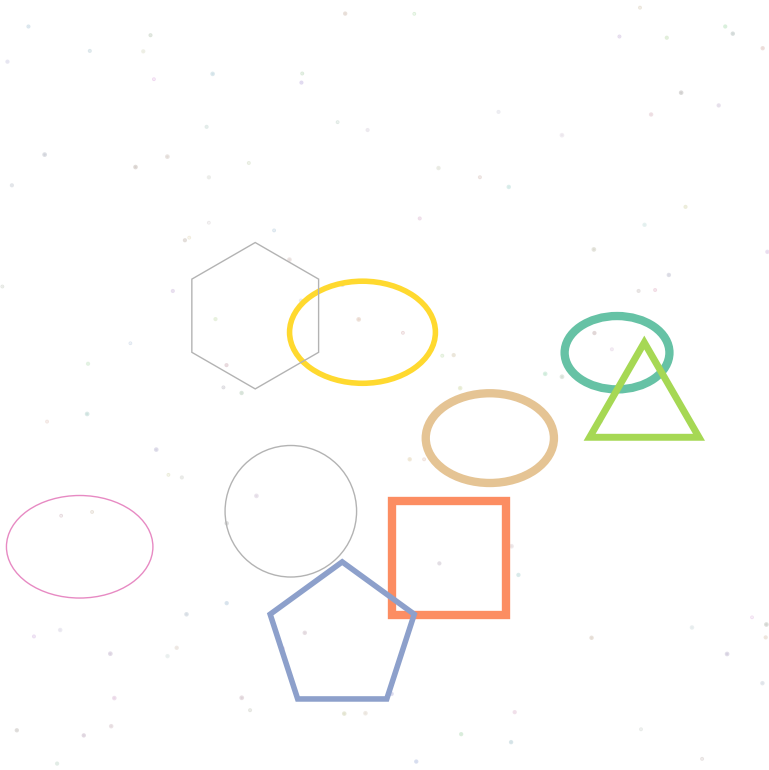[{"shape": "oval", "thickness": 3, "radius": 0.34, "center": [0.801, 0.542]}, {"shape": "square", "thickness": 3, "radius": 0.37, "center": [0.583, 0.276]}, {"shape": "pentagon", "thickness": 2, "radius": 0.49, "center": [0.444, 0.172]}, {"shape": "oval", "thickness": 0.5, "radius": 0.48, "center": [0.103, 0.29]}, {"shape": "triangle", "thickness": 2.5, "radius": 0.41, "center": [0.837, 0.473]}, {"shape": "oval", "thickness": 2, "radius": 0.47, "center": [0.471, 0.569]}, {"shape": "oval", "thickness": 3, "radius": 0.42, "center": [0.636, 0.431]}, {"shape": "circle", "thickness": 0.5, "radius": 0.43, "center": [0.378, 0.336]}, {"shape": "hexagon", "thickness": 0.5, "radius": 0.48, "center": [0.331, 0.59]}]